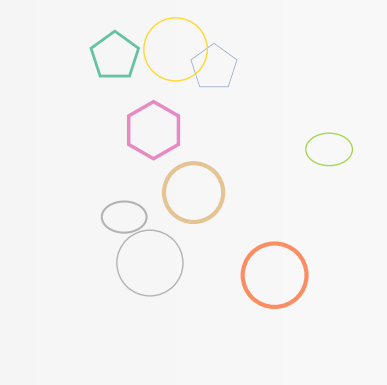[{"shape": "pentagon", "thickness": 2, "radius": 0.32, "center": [0.296, 0.855]}, {"shape": "circle", "thickness": 3, "radius": 0.41, "center": [0.709, 0.285]}, {"shape": "pentagon", "thickness": 0.5, "radius": 0.31, "center": [0.552, 0.825]}, {"shape": "hexagon", "thickness": 2.5, "radius": 0.37, "center": [0.396, 0.662]}, {"shape": "oval", "thickness": 1, "radius": 0.3, "center": [0.849, 0.612]}, {"shape": "circle", "thickness": 1, "radius": 0.41, "center": [0.453, 0.872]}, {"shape": "circle", "thickness": 3, "radius": 0.38, "center": [0.5, 0.5]}, {"shape": "circle", "thickness": 1, "radius": 0.43, "center": [0.387, 0.317]}, {"shape": "oval", "thickness": 1.5, "radius": 0.29, "center": [0.32, 0.436]}]